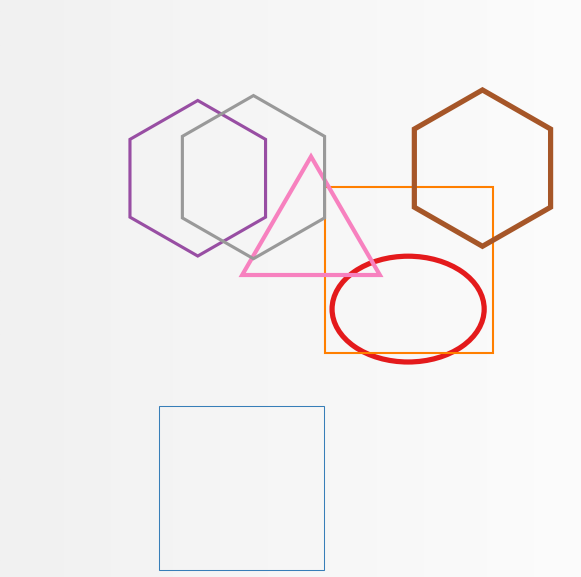[{"shape": "oval", "thickness": 2.5, "radius": 0.65, "center": [0.702, 0.464]}, {"shape": "square", "thickness": 0.5, "radius": 0.71, "center": [0.416, 0.154]}, {"shape": "hexagon", "thickness": 1.5, "radius": 0.67, "center": [0.34, 0.69]}, {"shape": "square", "thickness": 1, "radius": 0.72, "center": [0.704, 0.532]}, {"shape": "hexagon", "thickness": 2.5, "radius": 0.68, "center": [0.83, 0.708]}, {"shape": "triangle", "thickness": 2, "radius": 0.68, "center": [0.535, 0.591]}, {"shape": "hexagon", "thickness": 1.5, "radius": 0.71, "center": [0.436, 0.692]}]